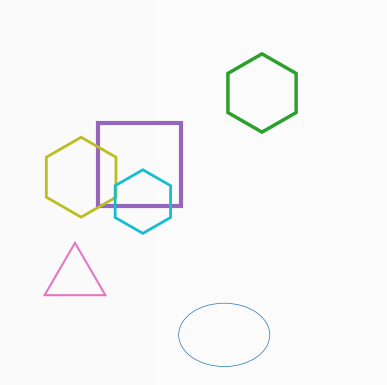[{"shape": "oval", "thickness": 0.5, "radius": 0.59, "center": [0.579, 0.13]}, {"shape": "hexagon", "thickness": 2.5, "radius": 0.51, "center": [0.676, 0.758]}, {"shape": "square", "thickness": 3, "radius": 0.54, "center": [0.36, 0.572]}, {"shape": "triangle", "thickness": 1.5, "radius": 0.45, "center": [0.194, 0.279]}, {"shape": "hexagon", "thickness": 2, "radius": 0.52, "center": [0.209, 0.54]}, {"shape": "hexagon", "thickness": 2, "radius": 0.41, "center": [0.369, 0.476]}]